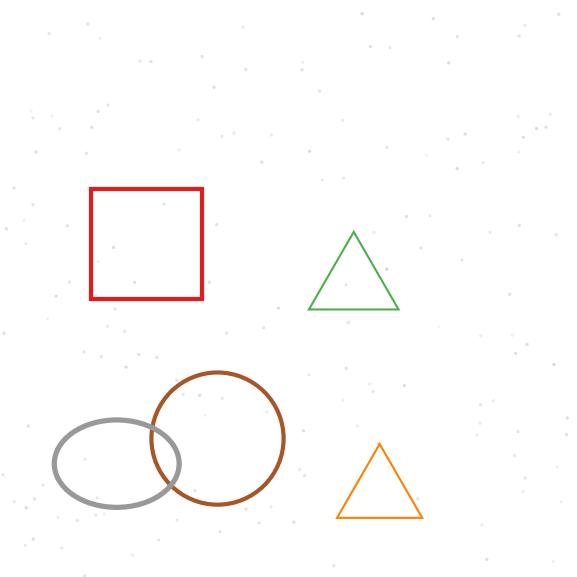[{"shape": "square", "thickness": 2, "radius": 0.48, "center": [0.254, 0.577]}, {"shape": "triangle", "thickness": 1, "radius": 0.45, "center": [0.613, 0.508]}, {"shape": "triangle", "thickness": 1, "radius": 0.43, "center": [0.657, 0.145]}, {"shape": "circle", "thickness": 2, "radius": 0.57, "center": [0.377, 0.24]}, {"shape": "oval", "thickness": 2.5, "radius": 0.54, "center": [0.202, 0.196]}]